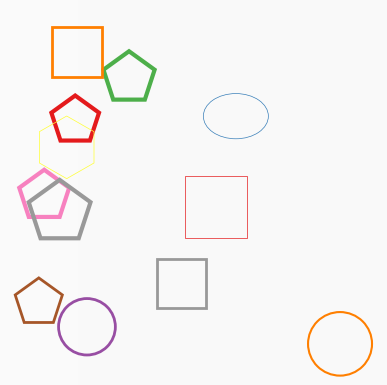[{"shape": "square", "thickness": 0.5, "radius": 0.4, "center": [0.557, 0.463]}, {"shape": "pentagon", "thickness": 3, "radius": 0.32, "center": [0.194, 0.687]}, {"shape": "oval", "thickness": 0.5, "radius": 0.42, "center": [0.609, 0.698]}, {"shape": "pentagon", "thickness": 3, "radius": 0.35, "center": [0.333, 0.797]}, {"shape": "circle", "thickness": 2, "radius": 0.37, "center": [0.224, 0.151]}, {"shape": "circle", "thickness": 1.5, "radius": 0.41, "center": [0.878, 0.107]}, {"shape": "square", "thickness": 2, "radius": 0.33, "center": [0.198, 0.865]}, {"shape": "hexagon", "thickness": 0.5, "radius": 0.41, "center": [0.172, 0.617]}, {"shape": "pentagon", "thickness": 2, "radius": 0.32, "center": [0.1, 0.214]}, {"shape": "pentagon", "thickness": 3, "radius": 0.34, "center": [0.114, 0.491]}, {"shape": "square", "thickness": 2, "radius": 0.31, "center": [0.468, 0.263]}, {"shape": "pentagon", "thickness": 3, "radius": 0.42, "center": [0.154, 0.449]}]